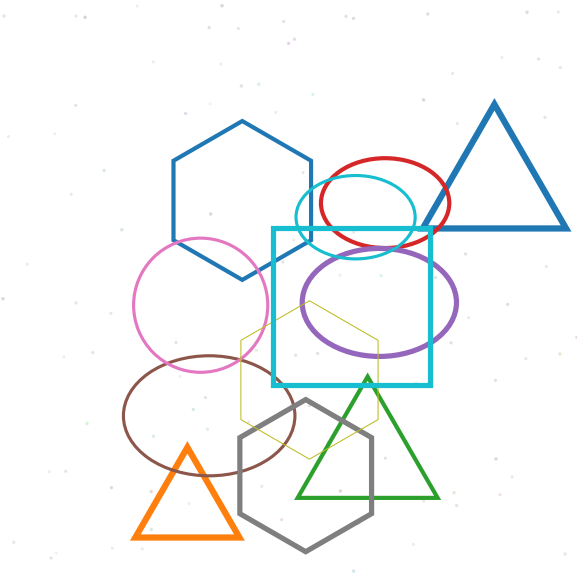[{"shape": "triangle", "thickness": 3, "radius": 0.72, "center": [0.856, 0.675]}, {"shape": "hexagon", "thickness": 2, "radius": 0.69, "center": [0.42, 0.652]}, {"shape": "triangle", "thickness": 3, "radius": 0.52, "center": [0.324, 0.12]}, {"shape": "triangle", "thickness": 2, "radius": 0.7, "center": [0.637, 0.207]}, {"shape": "oval", "thickness": 2, "radius": 0.56, "center": [0.667, 0.647]}, {"shape": "oval", "thickness": 2.5, "radius": 0.67, "center": [0.657, 0.475]}, {"shape": "oval", "thickness": 1.5, "radius": 0.74, "center": [0.362, 0.279]}, {"shape": "circle", "thickness": 1.5, "radius": 0.58, "center": [0.348, 0.471]}, {"shape": "hexagon", "thickness": 2.5, "radius": 0.66, "center": [0.529, 0.176]}, {"shape": "hexagon", "thickness": 0.5, "radius": 0.69, "center": [0.536, 0.341]}, {"shape": "square", "thickness": 2.5, "radius": 0.68, "center": [0.608, 0.468]}, {"shape": "oval", "thickness": 1.5, "radius": 0.52, "center": [0.616, 0.623]}]